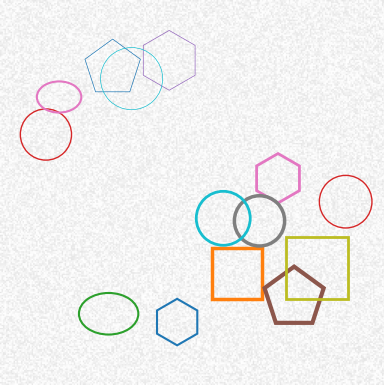[{"shape": "pentagon", "thickness": 0.5, "radius": 0.38, "center": [0.293, 0.823]}, {"shape": "hexagon", "thickness": 1.5, "radius": 0.3, "center": [0.46, 0.163]}, {"shape": "square", "thickness": 2.5, "radius": 0.33, "center": [0.616, 0.289]}, {"shape": "oval", "thickness": 1.5, "radius": 0.39, "center": [0.282, 0.185]}, {"shape": "circle", "thickness": 1, "radius": 0.33, "center": [0.119, 0.651]}, {"shape": "circle", "thickness": 1, "radius": 0.34, "center": [0.898, 0.476]}, {"shape": "hexagon", "thickness": 0.5, "radius": 0.39, "center": [0.439, 0.843]}, {"shape": "pentagon", "thickness": 3, "radius": 0.4, "center": [0.764, 0.227]}, {"shape": "oval", "thickness": 1.5, "radius": 0.29, "center": [0.153, 0.748]}, {"shape": "hexagon", "thickness": 2, "radius": 0.32, "center": [0.722, 0.537]}, {"shape": "circle", "thickness": 2.5, "radius": 0.33, "center": [0.674, 0.426]}, {"shape": "square", "thickness": 2, "radius": 0.4, "center": [0.823, 0.304]}, {"shape": "circle", "thickness": 2, "radius": 0.35, "center": [0.58, 0.433]}, {"shape": "circle", "thickness": 0.5, "radius": 0.4, "center": [0.342, 0.796]}]